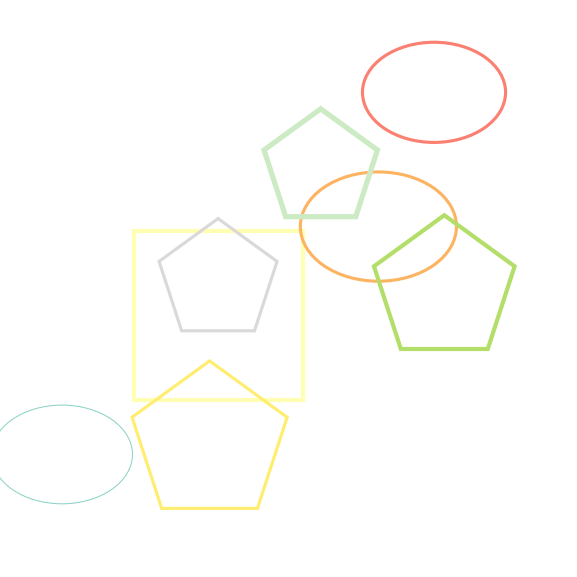[{"shape": "oval", "thickness": 0.5, "radius": 0.61, "center": [0.107, 0.212]}, {"shape": "square", "thickness": 2, "radius": 0.73, "center": [0.378, 0.452]}, {"shape": "oval", "thickness": 1.5, "radius": 0.62, "center": [0.752, 0.839]}, {"shape": "oval", "thickness": 1.5, "radius": 0.68, "center": [0.655, 0.607]}, {"shape": "pentagon", "thickness": 2, "radius": 0.64, "center": [0.769, 0.498]}, {"shape": "pentagon", "thickness": 1.5, "radius": 0.54, "center": [0.378, 0.513]}, {"shape": "pentagon", "thickness": 2.5, "radius": 0.52, "center": [0.555, 0.707]}, {"shape": "pentagon", "thickness": 1.5, "radius": 0.71, "center": [0.363, 0.233]}]